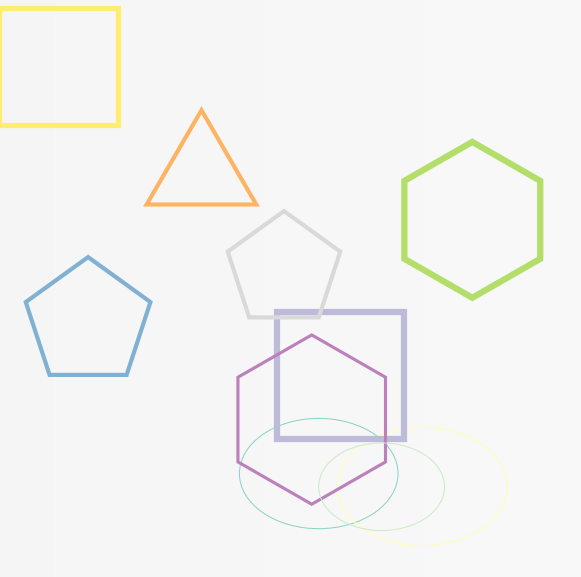[{"shape": "oval", "thickness": 0.5, "radius": 0.68, "center": [0.548, 0.179]}, {"shape": "oval", "thickness": 0.5, "radius": 0.73, "center": [0.726, 0.157]}, {"shape": "square", "thickness": 3, "radius": 0.55, "center": [0.586, 0.349]}, {"shape": "pentagon", "thickness": 2, "radius": 0.56, "center": [0.152, 0.441]}, {"shape": "triangle", "thickness": 2, "radius": 0.54, "center": [0.347, 0.699]}, {"shape": "hexagon", "thickness": 3, "radius": 0.67, "center": [0.813, 0.618]}, {"shape": "pentagon", "thickness": 2, "radius": 0.51, "center": [0.489, 0.532]}, {"shape": "hexagon", "thickness": 1.5, "radius": 0.73, "center": [0.536, 0.273]}, {"shape": "oval", "thickness": 0.5, "radius": 0.54, "center": [0.657, 0.156]}, {"shape": "square", "thickness": 2.5, "radius": 0.51, "center": [0.101, 0.884]}]